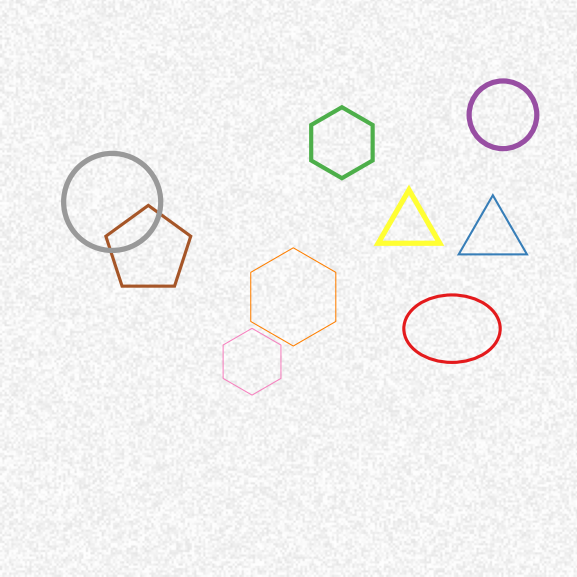[{"shape": "oval", "thickness": 1.5, "radius": 0.42, "center": [0.783, 0.43]}, {"shape": "triangle", "thickness": 1, "radius": 0.34, "center": [0.853, 0.593]}, {"shape": "hexagon", "thickness": 2, "radius": 0.31, "center": [0.592, 0.752]}, {"shape": "circle", "thickness": 2.5, "radius": 0.29, "center": [0.871, 0.8]}, {"shape": "hexagon", "thickness": 0.5, "radius": 0.43, "center": [0.508, 0.485]}, {"shape": "triangle", "thickness": 2.5, "radius": 0.31, "center": [0.708, 0.609]}, {"shape": "pentagon", "thickness": 1.5, "radius": 0.39, "center": [0.257, 0.566]}, {"shape": "hexagon", "thickness": 0.5, "radius": 0.29, "center": [0.436, 0.373]}, {"shape": "circle", "thickness": 2.5, "radius": 0.42, "center": [0.194, 0.649]}]